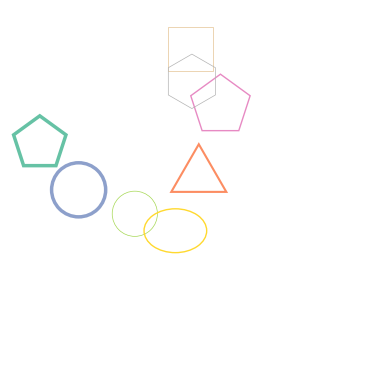[{"shape": "pentagon", "thickness": 2.5, "radius": 0.36, "center": [0.103, 0.628]}, {"shape": "triangle", "thickness": 1.5, "radius": 0.41, "center": [0.516, 0.543]}, {"shape": "circle", "thickness": 2.5, "radius": 0.35, "center": [0.204, 0.507]}, {"shape": "pentagon", "thickness": 1, "radius": 0.41, "center": [0.573, 0.726]}, {"shape": "circle", "thickness": 0.5, "radius": 0.29, "center": [0.35, 0.445]}, {"shape": "oval", "thickness": 1, "radius": 0.41, "center": [0.455, 0.401]}, {"shape": "square", "thickness": 0.5, "radius": 0.29, "center": [0.495, 0.873]}, {"shape": "hexagon", "thickness": 0.5, "radius": 0.35, "center": [0.498, 0.789]}]